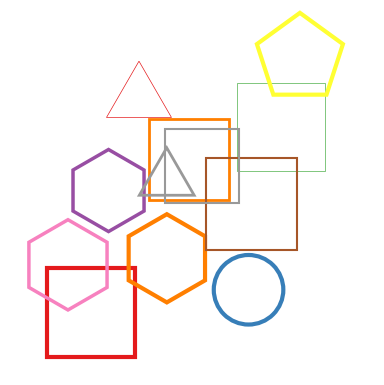[{"shape": "triangle", "thickness": 0.5, "radius": 0.49, "center": [0.361, 0.744]}, {"shape": "square", "thickness": 3, "radius": 0.57, "center": [0.236, 0.188]}, {"shape": "circle", "thickness": 3, "radius": 0.45, "center": [0.646, 0.247]}, {"shape": "square", "thickness": 0.5, "radius": 0.57, "center": [0.731, 0.671]}, {"shape": "hexagon", "thickness": 2.5, "radius": 0.53, "center": [0.282, 0.505]}, {"shape": "square", "thickness": 2, "radius": 0.52, "center": [0.49, 0.586]}, {"shape": "hexagon", "thickness": 3, "radius": 0.57, "center": [0.433, 0.329]}, {"shape": "pentagon", "thickness": 3, "radius": 0.59, "center": [0.779, 0.849]}, {"shape": "square", "thickness": 1.5, "radius": 0.59, "center": [0.653, 0.47]}, {"shape": "hexagon", "thickness": 2.5, "radius": 0.59, "center": [0.177, 0.312]}, {"shape": "square", "thickness": 1.5, "radius": 0.48, "center": [0.524, 0.569]}, {"shape": "triangle", "thickness": 2, "radius": 0.41, "center": [0.433, 0.534]}]